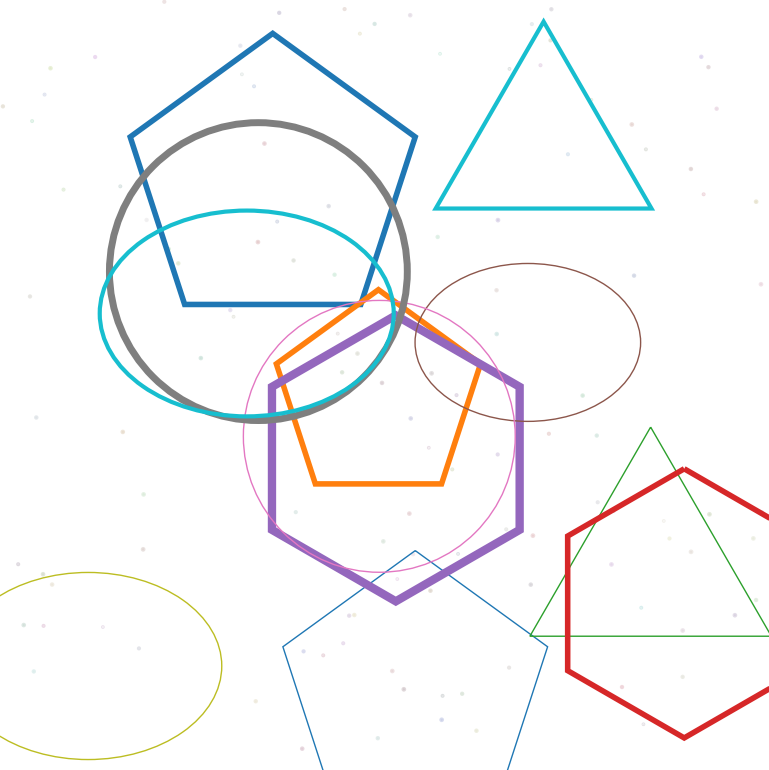[{"shape": "pentagon", "thickness": 2, "radius": 0.97, "center": [0.354, 0.762]}, {"shape": "pentagon", "thickness": 0.5, "radius": 0.9, "center": [0.539, 0.104]}, {"shape": "pentagon", "thickness": 2, "radius": 0.7, "center": [0.491, 0.484]}, {"shape": "triangle", "thickness": 0.5, "radius": 0.91, "center": [0.845, 0.264]}, {"shape": "hexagon", "thickness": 2, "radius": 0.87, "center": [0.889, 0.216]}, {"shape": "hexagon", "thickness": 3, "radius": 0.93, "center": [0.514, 0.405]}, {"shape": "oval", "thickness": 0.5, "radius": 0.73, "center": [0.686, 0.555]}, {"shape": "circle", "thickness": 0.5, "radius": 0.88, "center": [0.493, 0.433]}, {"shape": "circle", "thickness": 2.5, "radius": 0.97, "center": [0.336, 0.647]}, {"shape": "oval", "thickness": 0.5, "radius": 0.87, "center": [0.114, 0.135]}, {"shape": "triangle", "thickness": 1.5, "radius": 0.81, "center": [0.706, 0.81]}, {"shape": "oval", "thickness": 1.5, "radius": 0.95, "center": [0.32, 0.593]}]